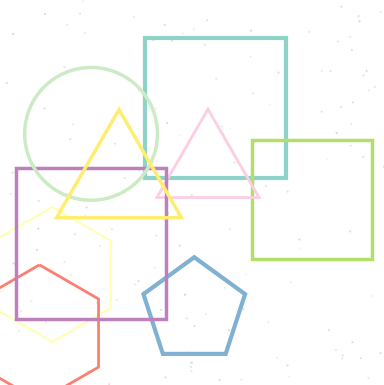[{"shape": "square", "thickness": 3, "radius": 0.91, "center": [0.56, 0.72]}, {"shape": "hexagon", "thickness": 1.5, "radius": 0.88, "center": [0.136, 0.287]}, {"shape": "hexagon", "thickness": 2, "radius": 0.89, "center": [0.102, 0.135]}, {"shape": "pentagon", "thickness": 3, "radius": 0.69, "center": [0.505, 0.193]}, {"shape": "square", "thickness": 2.5, "radius": 0.78, "center": [0.81, 0.482]}, {"shape": "triangle", "thickness": 2, "radius": 0.77, "center": [0.54, 0.563]}, {"shape": "square", "thickness": 2.5, "radius": 0.98, "center": [0.236, 0.367]}, {"shape": "circle", "thickness": 2.5, "radius": 0.86, "center": [0.237, 0.652]}, {"shape": "triangle", "thickness": 2.5, "radius": 0.94, "center": [0.309, 0.528]}]